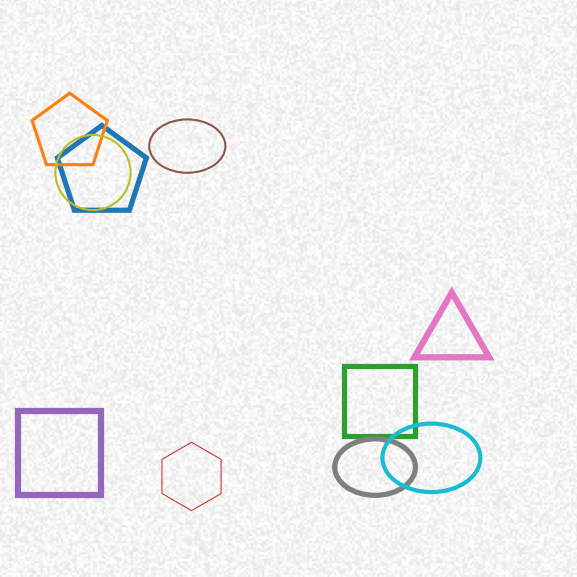[{"shape": "pentagon", "thickness": 2.5, "radius": 0.41, "center": [0.176, 0.701]}, {"shape": "pentagon", "thickness": 1.5, "radius": 0.34, "center": [0.121, 0.769]}, {"shape": "square", "thickness": 2.5, "radius": 0.3, "center": [0.657, 0.305]}, {"shape": "hexagon", "thickness": 0.5, "radius": 0.3, "center": [0.332, 0.174]}, {"shape": "square", "thickness": 3, "radius": 0.36, "center": [0.103, 0.214]}, {"shape": "oval", "thickness": 1, "radius": 0.33, "center": [0.324, 0.746]}, {"shape": "triangle", "thickness": 3, "radius": 0.37, "center": [0.782, 0.418]}, {"shape": "oval", "thickness": 2.5, "radius": 0.35, "center": [0.65, 0.19]}, {"shape": "circle", "thickness": 1, "radius": 0.33, "center": [0.161, 0.7]}, {"shape": "oval", "thickness": 2, "radius": 0.42, "center": [0.747, 0.206]}]